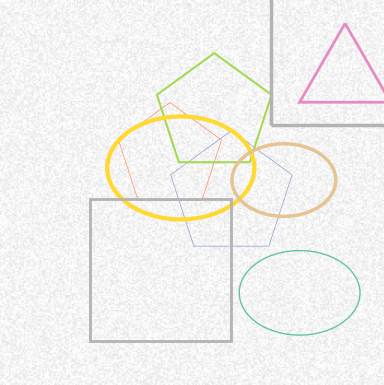[{"shape": "oval", "thickness": 1, "radius": 0.78, "center": [0.778, 0.239]}, {"shape": "pentagon", "thickness": 0.5, "radius": 0.7, "center": [0.442, 0.593]}, {"shape": "pentagon", "thickness": 0.5, "radius": 0.83, "center": [0.601, 0.495]}, {"shape": "triangle", "thickness": 2, "radius": 0.68, "center": [0.896, 0.803]}, {"shape": "pentagon", "thickness": 1.5, "radius": 0.78, "center": [0.556, 0.705]}, {"shape": "oval", "thickness": 3, "radius": 0.96, "center": [0.47, 0.564]}, {"shape": "oval", "thickness": 2.5, "radius": 0.67, "center": [0.737, 0.532]}, {"shape": "square", "thickness": 2.5, "radius": 0.83, "center": [0.87, 0.841]}, {"shape": "square", "thickness": 2, "radius": 0.92, "center": [0.417, 0.299]}]